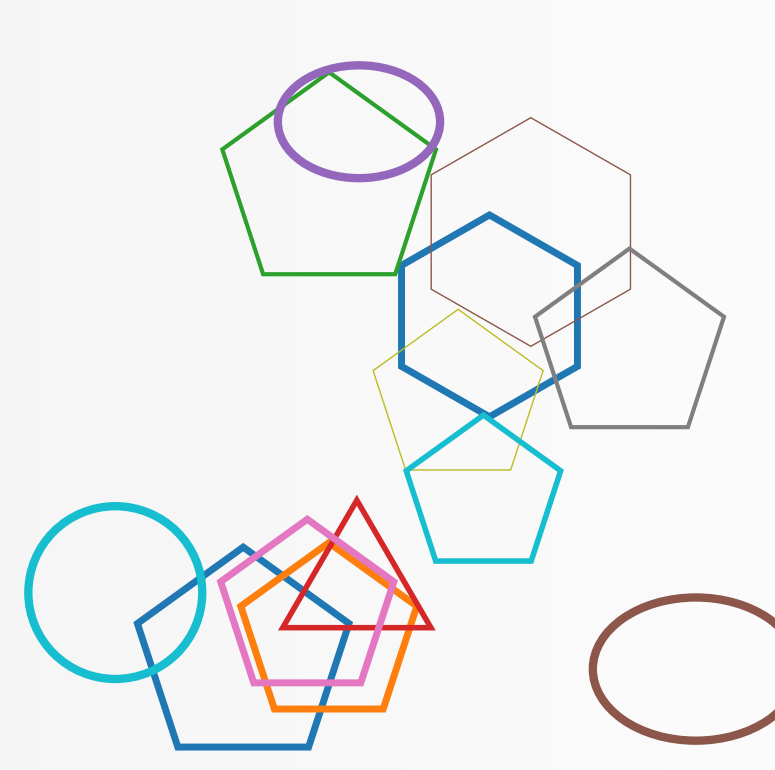[{"shape": "hexagon", "thickness": 2.5, "radius": 0.66, "center": [0.632, 0.59]}, {"shape": "pentagon", "thickness": 2.5, "radius": 0.72, "center": [0.314, 0.146]}, {"shape": "pentagon", "thickness": 2.5, "radius": 0.6, "center": [0.424, 0.176]}, {"shape": "pentagon", "thickness": 1.5, "radius": 0.72, "center": [0.425, 0.761]}, {"shape": "triangle", "thickness": 2, "radius": 0.55, "center": [0.46, 0.24]}, {"shape": "oval", "thickness": 3, "radius": 0.52, "center": [0.463, 0.842]}, {"shape": "oval", "thickness": 3, "radius": 0.66, "center": [0.898, 0.131]}, {"shape": "hexagon", "thickness": 0.5, "radius": 0.74, "center": [0.685, 0.699]}, {"shape": "pentagon", "thickness": 2.5, "radius": 0.59, "center": [0.396, 0.208]}, {"shape": "pentagon", "thickness": 1.5, "radius": 0.64, "center": [0.812, 0.549]}, {"shape": "pentagon", "thickness": 0.5, "radius": 0.58, "center": [0.591, 0.483]}, {"shape": "circle", "thickness": 3, "radius": 0.56, "center": [0.149, 0.23]}, {"shape": "pentagon", "thickness": 2, "radius": 0.52, "center": [0.624, 0.356]}]